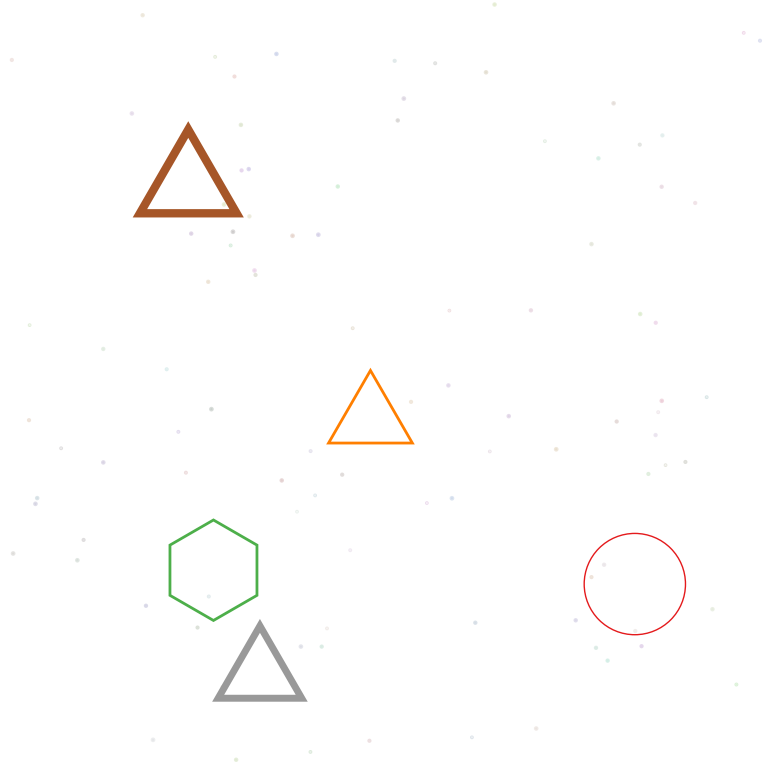[{"shape": "circle", "thickness": 0.5, "radius": 0.33, "center": [0.824, 0.241]}, {"shape": "hexagon", "thickness": 1, "radius": 0.33, "center": [0.277, 0.259]}, {"shape": "triangle", "thickness": 1, "radius": 0.31, "center": [0.481, 0.456]}, {"shape": "triangle", "thickness": 3, "radius": 0.36, "center": [0.244, 0.759]}, {"shape": "triangle", "thickness": 2.5, "radius": 0.31, "center": [0.338, 0.125]}]